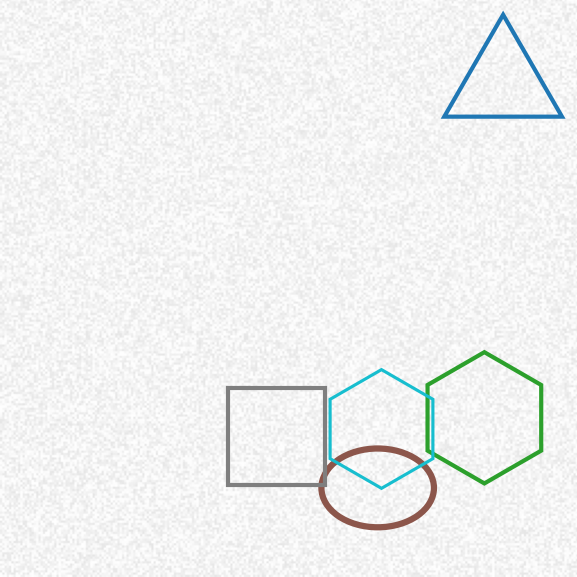[{"shape": "triangle", "thickness": 2, "radius": 0.59, "center": [0.871, 0.856]}, {"shape": "hexagon", "thickness": 2, "radius": 0.57, "center": [0.839, 0.276]}, {"shape": "oval", "thickness": 3, "radius": 0.49, "center": [0.654, 0.154]}, {"shape": "square", "thickness": 2, "radius": 0.42, "center": [0.479, 0.243]}, {"shape": "hexagon", "thickness": 1.5, "radius": 0.51, "center": [0.661, 0.256]}]